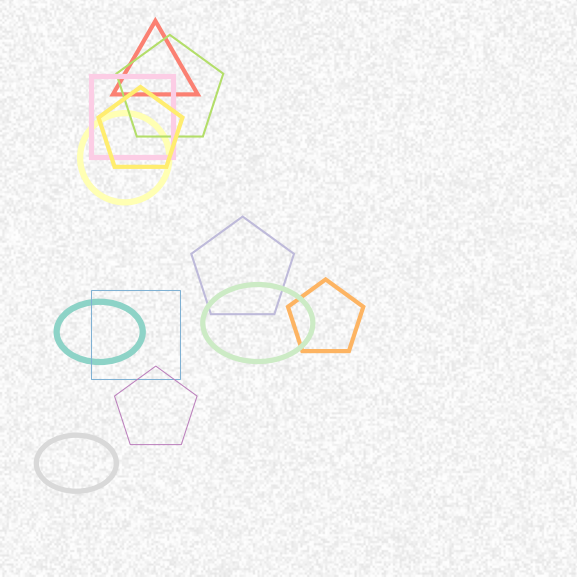[{"shape": "oval", "thickness": 3, "radius": 0.37, "center": [0.173, 0.424]}, {"shape": "circle", "thickness": 3, "radius": 0.39, "center": [0.216, 0.726]}, {"shape": "pentagon", "thickness": 1, "radius": 0.47, "center": [0.42, 0.531]}, {"shape": "triangle", "thickness": 2, "radius": 0.42, "center": [0.269, 0.878]}, {"shape": "square", "thickness": 0.5, "radius": 0.39, "center": [0.235, 0.42]}, {"shape": "pentagon", "thickness": 2, "radius": 0.34, "center": [0.564, 0.447]}, {"shape": "pentagon", "thickness": 1, "radius": 0.49, "center": [0.294, 0.841]}, {"shape": "square", "thickness": 2.5, "radius": 0.35, "center": [0.229, 0.797]}, {"shape": "oval", "thickness": 2.5, "radius": 0.35, "center": [0.132, 0.197]}, {"shape": "pentagon", "thickness": 0.5, "radius": 0.38, "center": [0.27, 0.29]}, {"shape": "oval", "thickness": 2.5, "radius": 0.48, "center": [0.446, 0.44]}, {"shape": "pentagon", "thickness": 2, "radius": 0.38, "center": [0.243, 0.772]}]